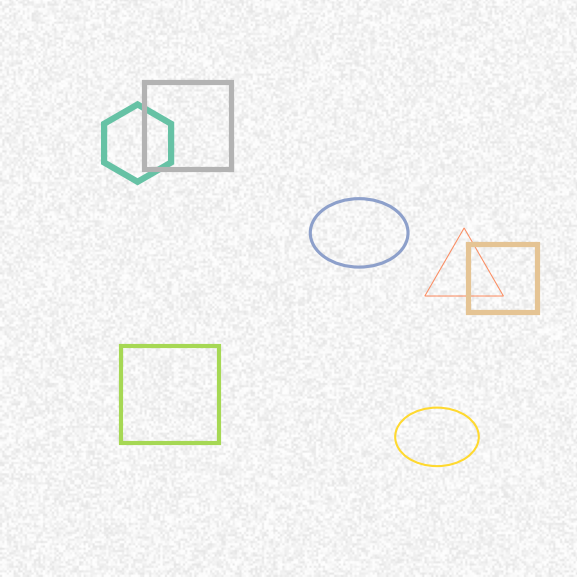[{"shape": "hexagon", "thickness": 3, "radius": 0.33, "center": [0.238, 0.751]}, {"shape": "triangle", "thickness": 0.5, "radius": 0.39, "center": [0.804, 0.526]}, {"shape": "oval", "thickness": 1.5, "radius": 0.42, "center": [0.622, 0.596]}, {"shape": "square", "thickness": 2, "radius": 0.42, "center": [0.295, 0.316]}, {"shape": "oval", "thickness": 1, "radius": 0.36, "center": [0.757, 0.243]}, {"shape": "square", "thickness": 2.5, "radius": 0.3, "center": [0.87, 0.518]}, {"shape": "square", "thickness": 2.5, "radius": 0.38, "center": [0.325, 0.781]}]